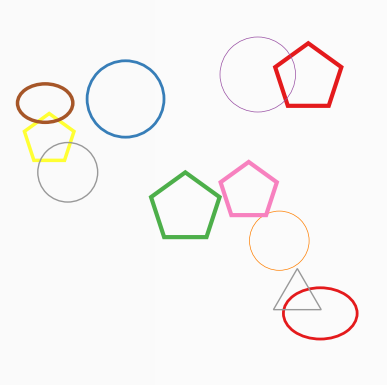[{"shape": "pentagon", "thickness": 3, "radius": 0.45, "center": [0.796, 0.798]}, {"shape": "oval", "thickness": 2, "radius": 0.48, "center": [0.827, 0.186]}, {"shape": "circle", "thickness": 2, "radius": 0.5, "center": [0.324, 0.743]}, {"shape": "pentagon", "thickness": 3, "radius": 0.46, "center": [0.478, 0.459]}, {"shape": "circle", "thickness": 0.5, "radius": 0.49, "center": [0.665, 0.806]}, {"shape": "circle", "thickness": 0.5, "radius": 0.38, "center": [0.721, 0.375]}, {"shape": "pentagon", "thickness": 2.5, "radius": 0.34, "center": [0.127, 0.638]}, {"shape": "oval", "thickness": 2.5, "radius": 0.36, "center": [0.117, 0.732]}, {"shape": "pentagon", "thickness": 3, "radius": 0.38, "center": [0.642, 0.503]}, {"shape": "circle", "thickness": 1, "radius": 0.39, "center": [0.175, 0.552]}, {"shape": "triangle", "thickness": 1, "radius": 0.36, "center": [0.767, 0.231]}]